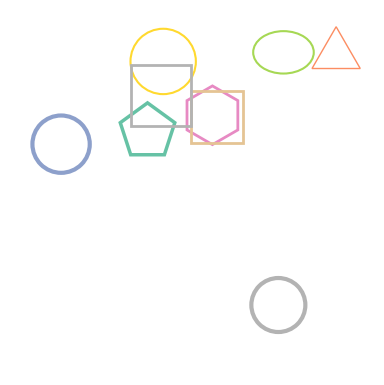[{"shape": "pentagon", "thickness": 2.5, "radius": 0.37, "center": [0.383, 0.658]}, {"shape": "triangle", "thickness": 1, "radius": 0.36, "center": [0.873, 0.858]}, {"shape": "circle", "thickness": 3, "radius": 0.37, "center": [0.159, 0.626]}, {"shape": "hexagon", "thickness": 2, "radius": 0.38, "center": [0.552, 0.701]}, {"shape": "oval", "thickness": 1.5, "radius": 0.39, "center": [0.736, 0.864]}, {"shape": "circle", "thickness": 1.5, "radius": 0.42, "center": [0.424, 0.84]}, {"shape": "square", "thickness": 2, "radius": 0.33, "center": [0.563, 0.696]}, {"shape": "circle", "thickness": 3, "radius": 0.35, "center": [0.723, 0.208]}, {"shape": "square", "thickness": 2, "radius": 0.39, "center": [0.419, 0.752]}]